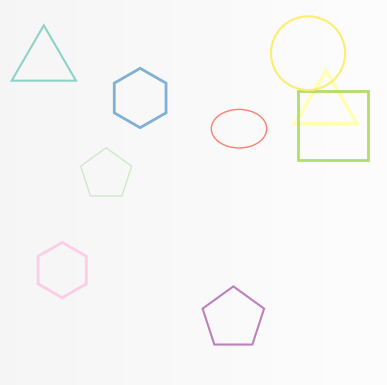[{"shape": "triangle", "thickness": 1.5, "radius": 0.48, "center": [0.113, 0.838]}, {"shape": "triangle", "thickness": 2.5, "radius": 0.46, "center": [0.842, 0.725]}, {"shape": "oval", "thickness": 1, "radius": 0.36, "center": [0.617, 0.666]}, {"shape": "hexagon", "thickness": 2, "radius": 0.39, "center": [0.362, 0.745]}, {"shape": "square", "thickness": 2, "radius": 0.45, "center": [0.859, 0.674]}, {"shape": "hexagon", "thickness": 2, "radius": 0.36, "center": [0.161, 0.298]}, {"shape": "pentagon", "thickness": 1.5, "radius": 0.42, "center": [0.602, 0.173]}, {"shape": "pentagon", "thickness": 1, "radius": 0.35, "center": [0.274, 0.547]}, {"shape": "circle", "thickness": 1.5, "radius": 0.48, "center": [0.795, 0.862]}]